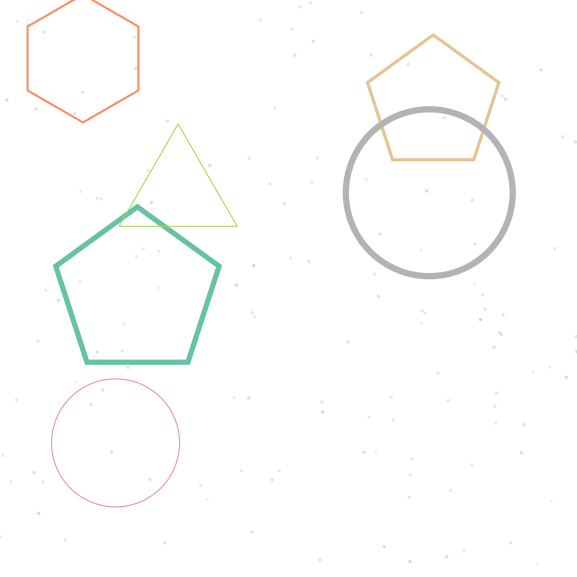[{"shape": "pentagon", "thickness": 2.5, "radius": 0.74, "center": [0.238, 0.492]}, {"shape": "hexagon", "thickness": 1, "radius": 0.55, "center": [0.144, 0.898]}, {"shape": "circle", "thickness": 0.5, "radius": 0.55, "center": [0.2, 0.232]}, {"shape": "triangle", "thickness": 0.5, "radius": 0.59, "center": [0.308, 0.666]}, {"shape": "pentagon", "thickness": 1.5, "radius": 0.6, "center": [0.75, 0.819]}, {"shape": "circle", "thickness": 3, "radius": 0.72, "center": [0.743, 0.665]}]